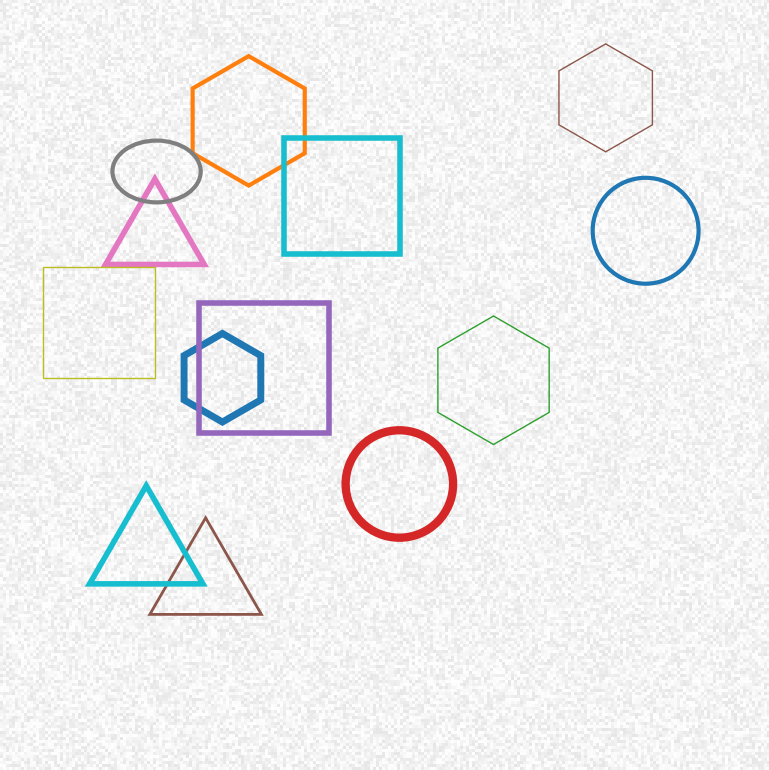[{"shape": "circle", "thickness": 1.5, "radius": 0.34, "center": [0.838, 0.7]}, {"shape": "hexagon", "thickness": 2.5, "radius": 0.29, "center": [0.289, 0.509]}, {"shape": "hexagon", "thickness": 1.5, "radius": 0.42, "center": [0.323, 0.843]}, {"shape": "hexagon", "thickness": 0.5, "radius": 0.42, "center": [0.641, 0.506]}, {"shape": "circle", "thickness": 3, "radius": 0.35, "center": [0.519, 0.371]}, {"shape": "square", "thickness": 2, "radius": 0.42, "center": [0.343, 0.522]}, {"shape": "triangle", "thickness": 1, "radius": 0.42, "center": [0.267, 0.244]}, {"shape": "hexagon", "thickness": 0.5, "radius": 0.35, "center": [0.787, 0.873]}, {"shape": "triangle", "thickness": 2, "radius": 0.37, "center": [0.201, 0.694]}, {"shape": "oval", "thickness": 1.5, "radius": 0.29, "center": [0.203, 0.777]}, {"shape": "square", "thickness": 0.5, "radius": 0.36, "center": [0.128, 0.581]}, {"shape": "square", "thickness": 2, "radius": 0.38, "center": [0.444, 0.745]}, {"shape": "triangle", "thickness": 2, "radius": 0.42, "center": [0.19, 0.284]}]